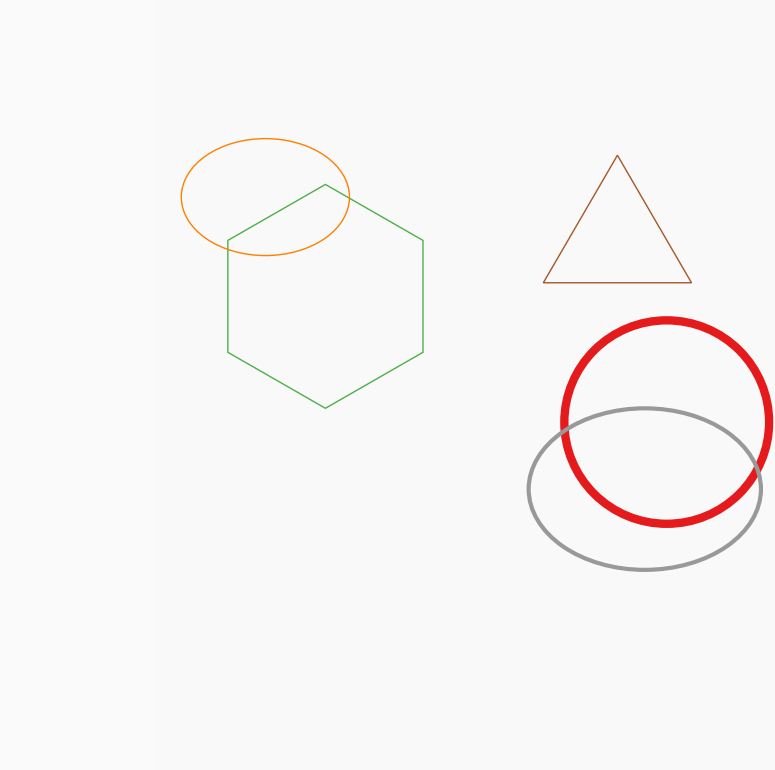[{"shape": "circle", "thickness": 3, "radius": 0.66, "center": [0.86, 0.452]}, {"shape": "hexagon", "thickness": 0.5, "radius": 0.73, "center": [0.42, 0.615]}, {"shape": "oval", "thickness": 0.5, "radius": 0.54, "center": [0.342, 0.744]}, {"shape": "triangle", "thickness": 0.5, "radius": 0.55, "center": [0.797, 0.688]}, {"shape": "oval", "thickness": 1.5, "radius": 0.75, "center": [0.832, 0.365]}]